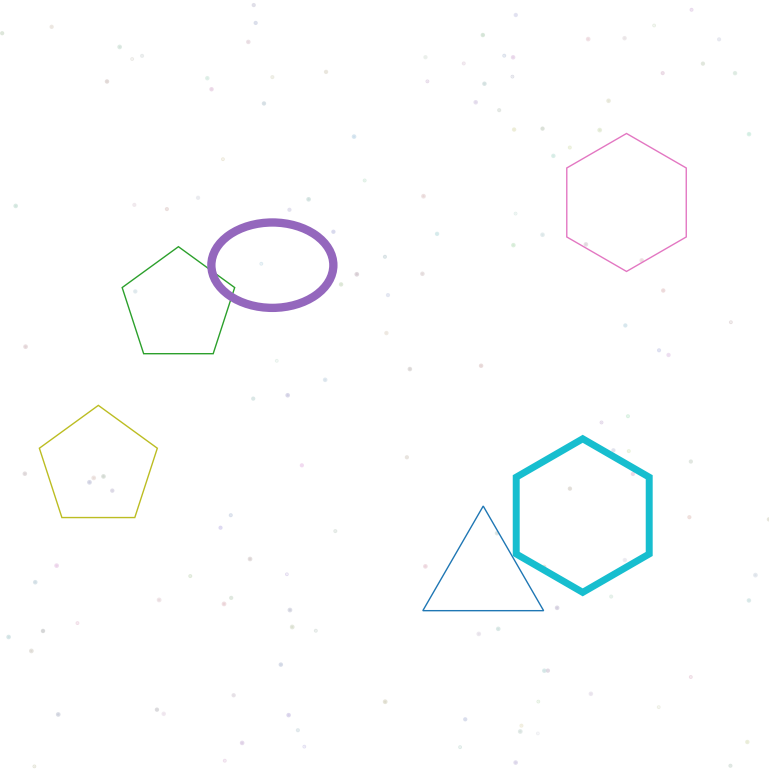[{"shape": "triangle", "thickness": 0.5, "radius": 0.45, "center": [0.628, 0.252]}, {"shape": "pentagon", "thickness": 0.5, "radius": 0.38, "center": [0.232, 0.603]}, {"shape": "oval", "thickness": 3, "radius": 0.4, "center": [0.354, 0.656]}, {"shape": "hexagon", "thickness": 0.5, "radius": 0.45, "center": [0.814, 0.737]}, {"shape": "pentagon", "thickness": 0.5, "radius": 0.4, "center": [0.128, 0.393]}, {"shape": "hexagon", "thickness": 2.5, "radius": 0.5, "center": [0.757, 0.33]}]